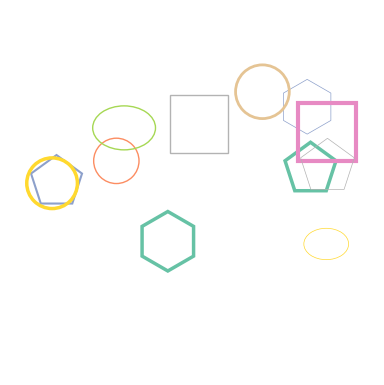[{"shape": "hexagon", "thickness": 2.5, "radius": 0.39, "center": [0.436, 0.373]}, {"shape": "pentagon", "thickness": 2.5, "radius": 0.35, "center": [0.807, 0.561]}, {"shape": "circle", "thickness": 1, "radius": 0.29, "center": [0.302, 0.582]}, {"shape": "hexagon", "thickness": 0.5, "radius": 0.36, "center": [0.798, 0.723]}, {"shape": "pentagon", "thickness": 1.5, "radius": 0.35, "center": [0.147, 0.528]}, {"shape": "square", "thickness": 3, "radius": 0.38, "center": [0.849, 0.658]}, {"shape": "oval", "thickness": 1, "radius": 0.41, "center": [0.322, 0.668]}, {"shape": "circle", "thickness": 2.5, "radius": 0.33, "center": [0.135, 0.524]}, {"shape": "oval", "thickness": 0.5, "radius": 0.29, "center": [0.847, 0.366]}, {"shape": "circle", "thickness": 2, "radius": 0.35, "center": [0.682, 0.762]}, {"shape": "square", "thickness": 1, "radius": 0.38, "center": [0.516, 0.678]}, {"shape": "pentagon", "thickness": 0.5, "radius": 0.37, "center": [0.851, 0.567]}]